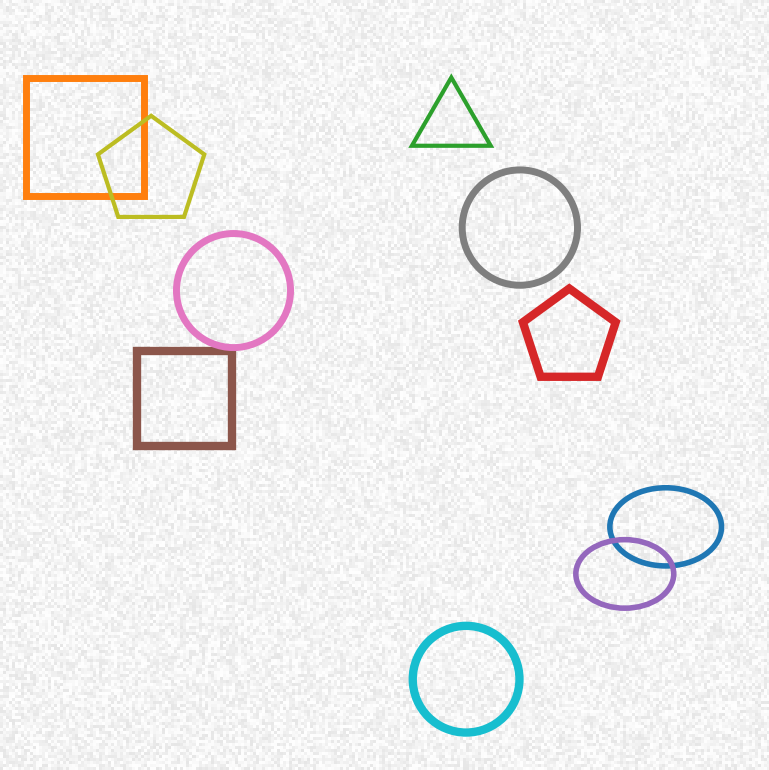[{"shape": "oval", "thickness": 2, "radius": 0.36, "center": [0.865, 0.316]}, {"shape": "square", "thickness": 2.5, "radius": 0.38, "center": [0.11, 0.822]}, {"shape": "triangle", "thickness": 1.5, "radius": 0.3, "center": [0.586, 0.84]}, {"shape": "pentagon", "thickness": 3, "radius": 0.32, "center": [0.739, 0.562]}, {"shape": "oval", "thickness": 2, "radius": 0.32, "center": [0.811, 0.255]}, {"shape": "square", "thickness": 3, "radius": 0.31, "center": [0.239, 0.482]}, {"shape": "circle", "thickness": 2.5, "radius": 0.37, "center": [0.303, 0.623]}, {"shape": "circle", "thickness": 2.5, "radius": 0.37, "center": [0.675, 0.704]}, {"shape": "pentagon", "thickness": 1.5, "radius": 0.36, "center": [0.196, 0.777]}, {"shape": "circle", "thickness": 3, "radius": 0.35, "center": [0.605, 0.118]}]